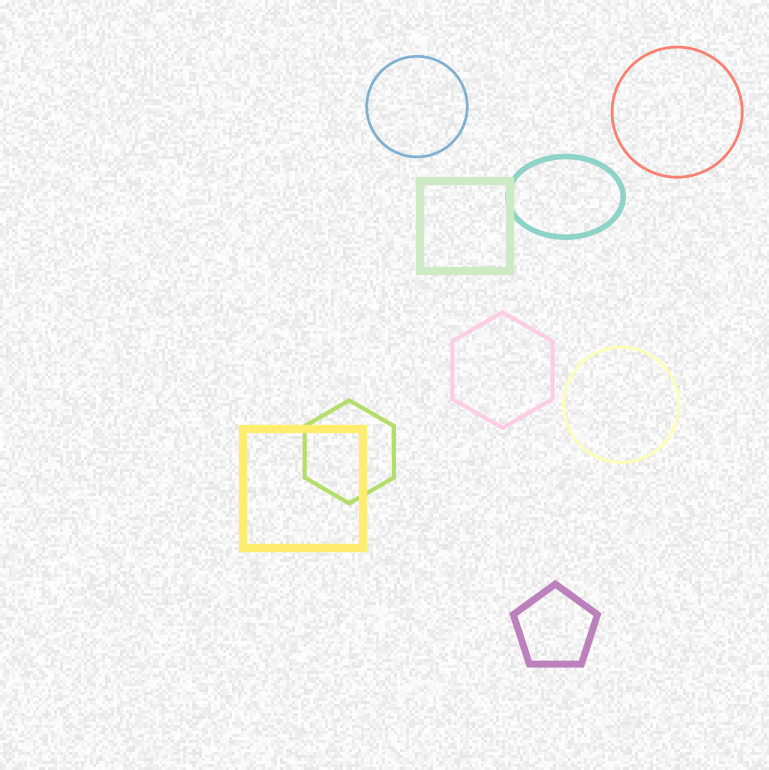[{"shape": "oval", "thickness": 2, "radius": 0.37, "center": [0.735, 0.744]}, {"shape": "circle", "thickness": 1, "radius": 0.37, "center": [0.807, 0.474]}, {"shape": "circle", "thickness": 1, "radius": 0.42, "center": [0.879, 0.854]}, {"shape": "circle", "thickness": 1, "radius": 0.33, "center": [0.542, 0.862]}, {"shape": "hexagon", "thickness": 1.5, "radius": 0.33, "center": [0.454, 0.413]}, {"shape": "hexagon", "thickness": 1.5, "radius": 0.38, "center": [0.653, 0.519]}, {"shape": "pentagon", "thickness": 2.5, "radius": 0.29, "center": [0.721, 0.184]}, {"shape": "square", "thickness": 3, "radius": 0.29, "center": [0.604, 0.707]}, {"shape": "square", "thickness": 3, "radius": 0.39, "center": [0.393, 0.365]}]